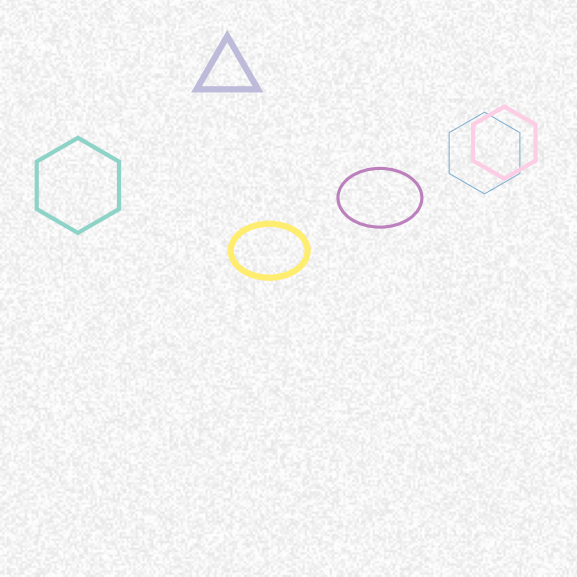[{"shape": "hexagon", "thickness": 2, "radius": 0.41, "center": [0.135, 0.678]}, {"shape": "triangle", "thickness": 3, "radius": 0.31, "center": [0.394, 0.875]}, {"shape": "hexagon", "thickness": 0.5, "radius": 0.35, "center": [0.839, 0.734]}, {"shape": "hexagon", "thickness": 2, "radius": 0.31, "center": [0.873, 0.752]}, {"shape": "oval", "thickness": 1.5, "radius": 0.36, "center": [0.658, 0.657]}, {"shape": "oval", "thickness": 3, "radius": 0.33, "center": [0.466, 0.565]}]